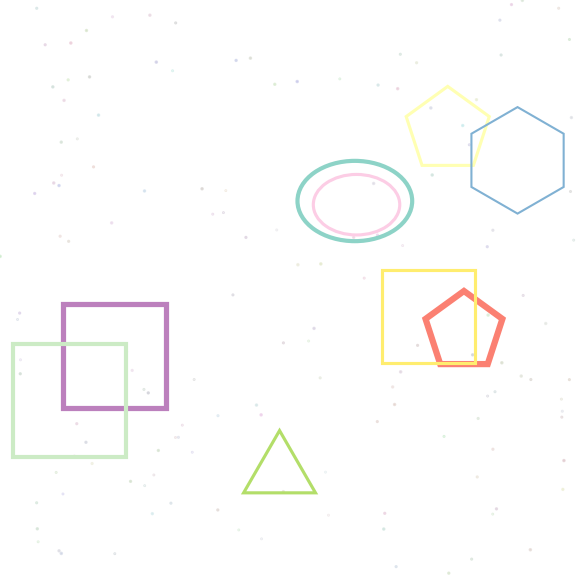[{"shape": "oval", "thickness": 2, "radius": 0.5, "center": [0.614, 0.651]}, {"shape": "pentagon", "thickness": 1.5, "radius": 0.38, "center": [0.775, 0.774]}, {"shape": "pentagon", "thickness": 3, "radius": 0.35, "center": [0.803, 0.425]}, {"shape": "hexagon", "thickness": 1, "radius": 0.46, "center": [0.896, 0.721]}, {"shape": "triangle", "thickness": 1.5, "radius": 0.36, "center": [0.484, 0.182]}, {"shape": "oval", "thickness": 1.5, "radius": 0.37, "center": [0.617, 0.645]}, {"shape": "square", "thickness": 2.5, "radius": 0.45, "center": [0.198, 0.383]}, {"shape": "square", "thickness": 2, "radius": 0.49, "center": [0.12, 0.305]}, {"shape": "square", "thickness": 1.5, "radius": 0.4, "center": [0.742, 0.451]}]